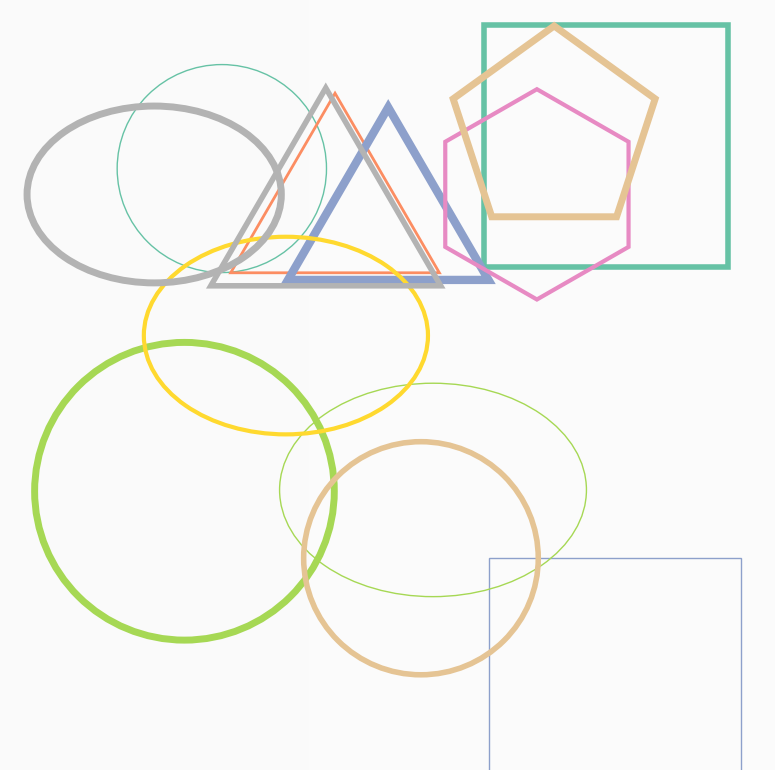[{"shape": "square", "thickness": 2, "radius": 0.79, "center": [0.782, 0.811]}, {"shape": "circle", "thickness": 0.5, "radius": 0.68, "center": [0.286, 0.781]}, {"shape": "triangle", "thickness": 1, "radius": 0.78, "center": [0.432, 0.723]}, {"shape": "triangle", "thickness": 3, "radius": 0.75, "center": [0.501, 0.711]}, {"shape": "square", "thickness": 0.5, "radius": 0.81, "center": [0.794, 0.114]}, {"shape": "hexagon", "thickness": 1.5, "radius": 0.68, "center": [0.693, 0.748]}, {"shape": "circle", "thickness": 2.5, "radius": 0.97, "center": [0.238, 0.362]}, {"shape": "oval", "thickness": 0.5, "radius": 0.99, "center": [0.559, 0.364]}, {"shape": "oval", "thickness": 1.5, "radius": 0.92, "center": [0.369, 0.564]}, {"shape": "pentagon", "thickness": 2.5, "radius": 0.69, "center": [0.715, 0.829]}, {"shape": "circle", "thickness": 2, "radius": 0.76, "center": [0.543, 0.275]}, {"shape": "oval", "thickness": 2.5, "radius": 0.82, "center": [0.199, 0.747]}, {"shape": "triangle", "thickness": 2, "radius": 0.86, "center": [0.42, 0.714]}]